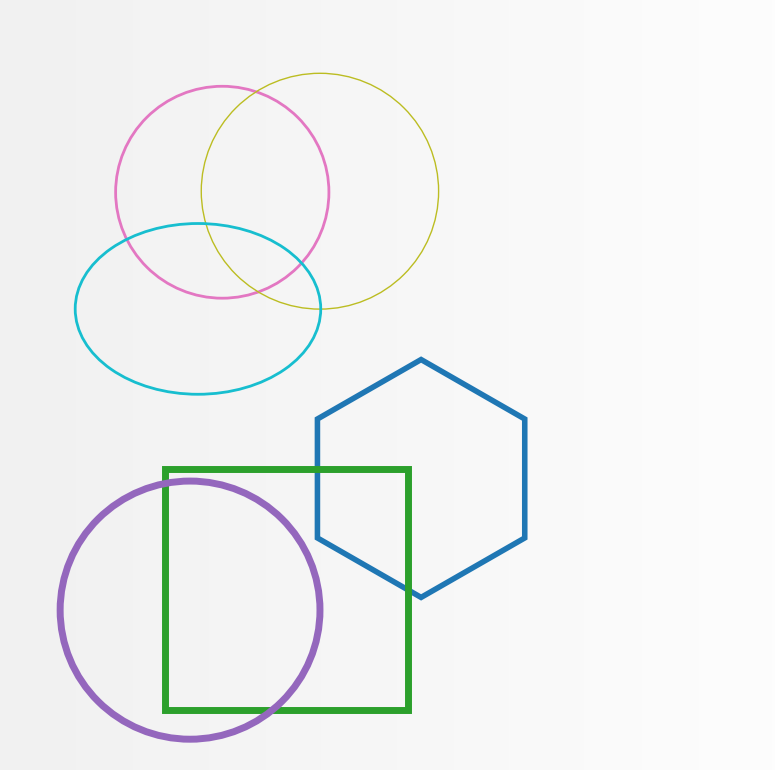[{"shape": "hexagon", "thickness": 2, "radius": 0.77, "center": [0.543, 0.379]}, {"shape": "square", "thickness": 2.5, "radius": 0.78, "center": [0.37, 0.234]}, {"shape": "circle", "thickness": 2.5, "radius": 0.84, "center": [0.245, 0.208]}, {"shape": "circle", "thickness": 1, "radius": 0.69, "center": [0.287, 0.75]}, {"shape": "circle", "thickness": 0.5, "radius": 0.77, "center": [0.413, 0.752]}, {"shape": "oval", "thickness": 1, "radius": 0.79, "center": [0.255, 0.599]}]